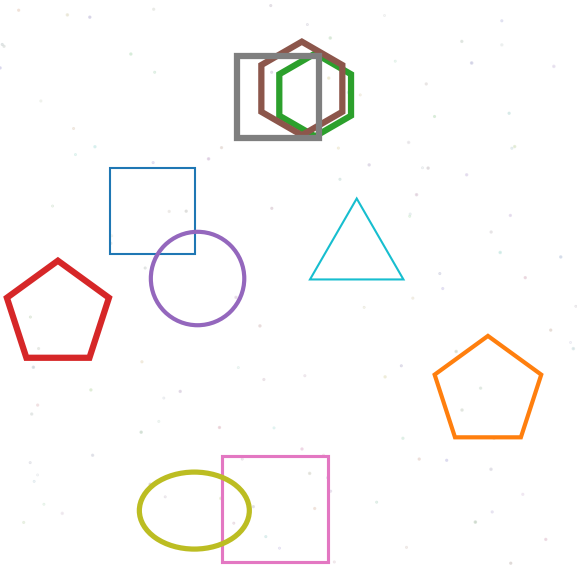[{"shape": "square", "thickness": 1, "radius": 0.37, "center": [0.264, 0.634]}, {"shape": "pentagon", "thickness": 2, "radius": 0.49, "center": [0.845, 0.32]}, {"shape": "hexagon", "thickness": 3, "radius": 0.36, "center": [0.546, 0.835]}, {"shape": "pentagon", "thickness": 3, "radius": 0.46, "center": [0.1, 0.455]}, {"shape": "circle", "thickness": 2, "radius": 0.4, "center": [0.342, 0.517]}, {"shape": "hexagon", "thickness": 3, "radius": 0.4, "center": [0.523, 0.846]}, {"shape": "square", "thickness": 1.5, "radius": 0.46, "center": [0.477, 0.117]}, {"shape": "square", "thickness": 3, "radius": 0.36, "center": [0.481, 0.831]}, {"shape": "oval", "thickness": 2.5, "radius": 0.48, "center": [0.337, 0.115]}, {"shape": "triangle", "thickness": 1, "radius": 0.47, "center": [0.618, 0.562]}]